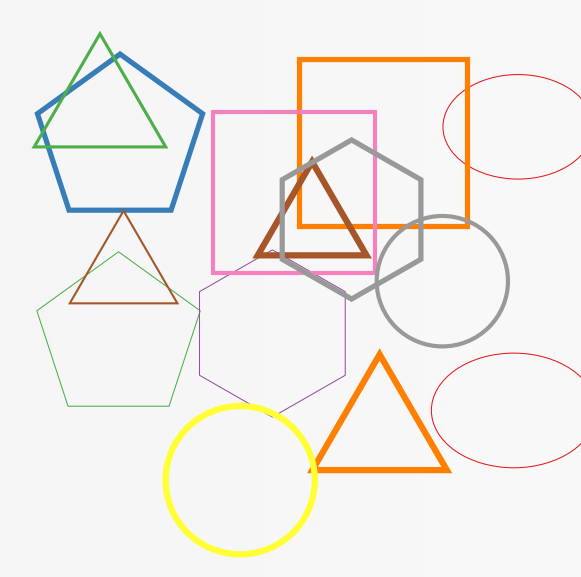[{"shape": "oval", "thickness": 0.5, "radius": 0.65, "center": [0.891, 0.78]}, {"shape": "oval", "thickness": 0.5, "radius": 0.71, "center": [0.884, 0.288]}, {"shape": "pentagon", "thickness": 2.5, "radius": 0.75, "center": [0.207, 0.756]}, {"shape": "pentagon", "thickness": 0.5, "radius": 0.74, "center": [0.204, 0.415]}, {"shape": "triangle", "thickness": 1.5, "radius": 0.65, "center": [0.172, 0.81]}, {"shape": "hexagon", "thickness": 0.5, "radius": 0.72, "center": [0.469, 0.422]}, {"shape": "triangle", "thickness": 3, "radius": 0.67, "center": [0.653, 0.252]}, {"shape": "square", "thickness": 2.5, "radius": 0.72, "center": [0.66, 0.753]}, {"shape": "circle", "thickness": 3, "radius": 0.64, "center": [0.413, 0.168]}, {"shape": "triangle", "thickness": 3, "radius": 0.54, "center": [0.537, 0.611]}, {"shape": "triangle", "thickness": 1, "radius": 0.53, "center": [0.213, 0.527]}, {"shape": "square", "thickness": 2, "radius": 0.7, "center": [0.506, 0.666]}, {"shape": "circle", "thickness": 2, "radius": 0.56, "center": [0.761, 0.512]}, {"shape": "hexagon", "thickness": 2.5, "radius": 0.69, "center": [0.605, 0.619]}]